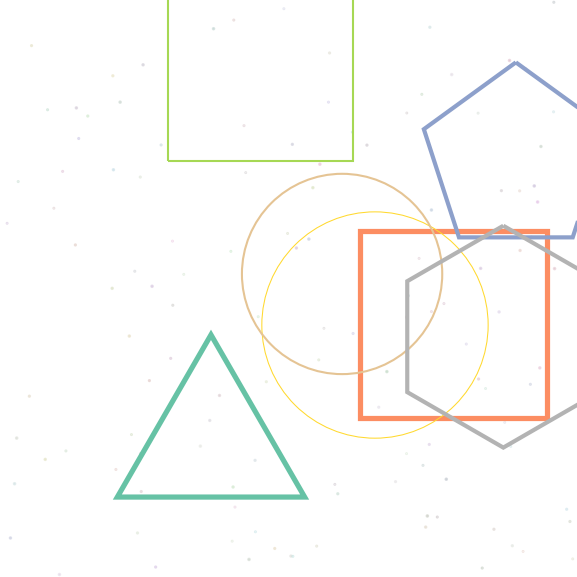[{"shape": "triangle", "thickness": 2.5, "radius": 0.94, "center": [0.365, 0.232]}, {"shape": "square", "thickness": 2.5, "radius": 0.81, "center": [0.785, 0.437]}, {"shape": "pentagon", "thickness": 2, "radius": 0.84, "center": [0.893, 0.724]}, {"shape": "square", "thickness": 1, "radius": 0.8, "center": [0.45, 0.881]}, {"shape": "circle", "thickness": 0.5, "radius": 0.98, "center": [0.649, 0.436]}, {"shape": "circle", "thickness": 1, "radius": 0.87, "center": [0.592, 0.525]}, {"shape": "hexagon", "thickness": 2, "radius": 0.96, "center": [0.872, 0.416]}]